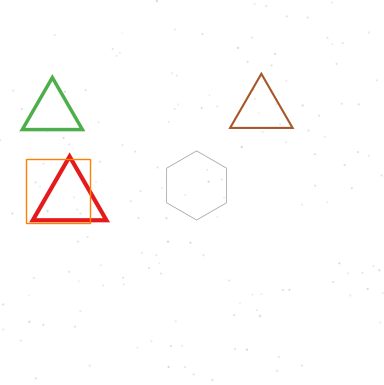[{"shape": "triangle", "thickness": 3, "radius": 0.55, "center": [0.181, 0.483]}, {"shape": "triangle", "thickness": 2.5, "radius": 0.45, "center": [0.136, 0.708]}, {"shape": "square", "thickness": 1, "radius": 0.41, "center": [0.151, 0.504]}, {"shape": "triangle", "thickness": 1.5, "radius": 0.47, "center": [0.679, 0.715]}, {"shape": "hexagon", "thickness": 0.5, "radius": 0.45, "center": [0.511, 0.518]}]